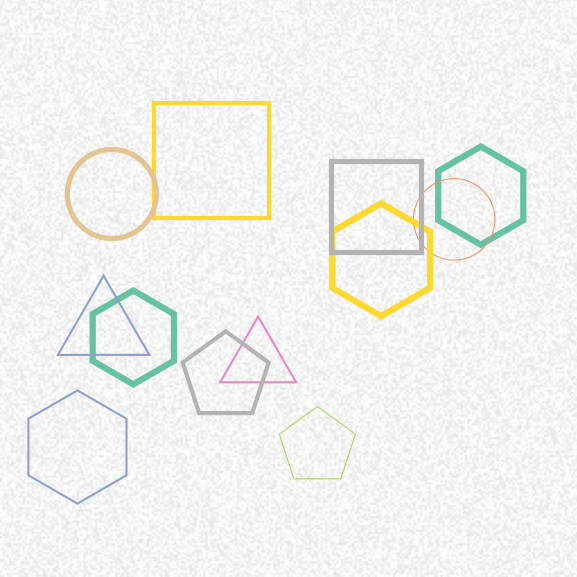[{"shape": "hexagon", "thickness": 3, "radius": 0.43, "center": [0.832, 0.66]}, {"shape": "hexagon", "thickness": 3, "radius": 0.41, "center": [0.231, 0.415]}, {"shape": "circle", "thickness": 0.5, "radius": 0.35, "center": [0.786, 0.619]}, {"shape": "triangle", "thickness": 1, "radius": 0.46, "center": [0.179, 0.43]}, {"shape": "hexagon", "thickness": 1, "radius": 0.49, "center": [0.134, 0.225]}, {"shape": "triangle", "thickness": 1, "radius": 0.38, "center": [0.447, 0.375]}, {"shape": "pentagon", "thickness": 0.5, "radius": 0.35, "center": [0.549, 0.226]}, {"shape": "hexagon", "thickness": 3, "radius": 0.49, "center": [0.66, 0.549]}, {"shape": "square", "thickness": 2, "radius": 0.5, "center": [0.367, 0.721]}, {"shape": "circle", "thickness": 2.5, "radius": 0.39, "center": [0.194, 0.663]}, {"shape": "square", "thickness": 2.5, "radius": 0.39, "center": [0.651, 0.641]}, {"shape": "pentagon", "thickness": 2, "radius": 0.39, "center": [0.391, 0.347]}]